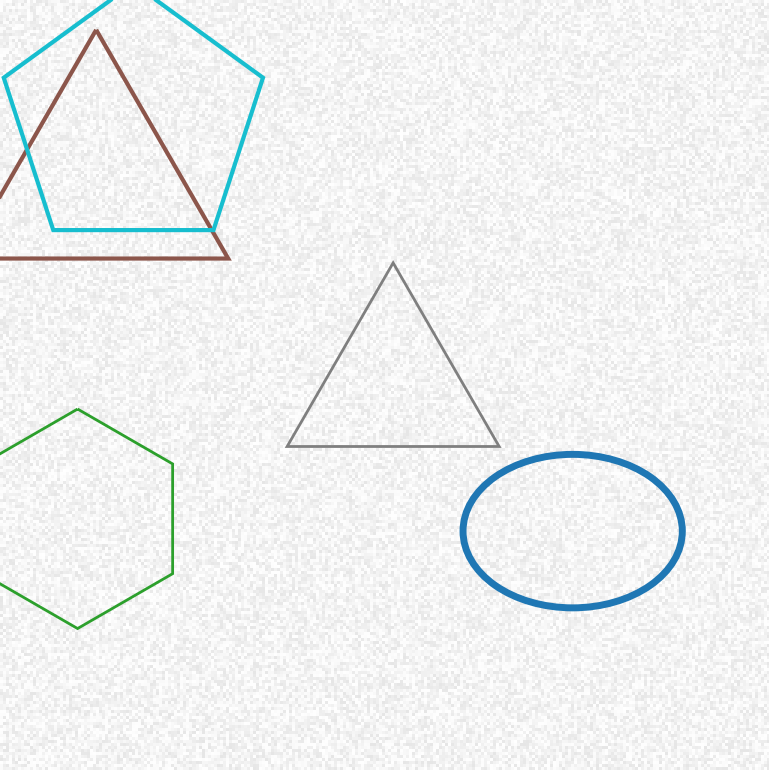[{"shape": "oval", "thickness": 2.5, "radius": 0.71, "center": [0.744, 0.31]}, {"shape": "hexagon", "thickness": 1, "radius": 0.71, "center": [0.101, 0.326]}, {"shape": "triangle", "thickness": 1.5, "radius": 0.99, "center": [0.125, 0.763]}, {"shape": "triangle", "thickness": 1, "radius": 0.79, "center": [0.511, 0.5]}, {"shape": "pentagon", "thickness": 1.5, "radius": 0.88, "center": [0.173, 0.844]}]